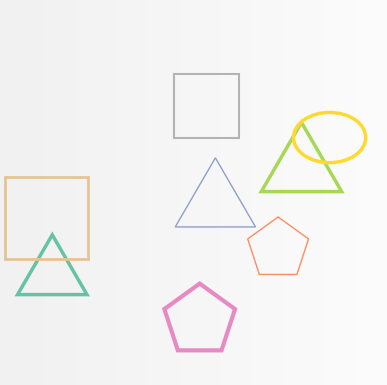[{"shape": "triangle", "thickness": 2.5, "radius": 0.52, "center": [0.135, 0.287]}, {"shape": "pentagon", "thickness": 1, "radius": 0.41, "center": [0.718, 0.354]}, {"shape": "triangle", "thickness": 1, "radius": 0.6, "center": [0.556, 0.47]}, {"shape": "pentagon", "thickness": 3, "radius": 0.48, "center": [0.515, 0.168]}, {"shape": "triangle", "thickness": 2.5, "radius": 0.6, "center": [0.778, 0.562]}, {"shape": "oval", "thickness": 2.5, "radius": 0.47, "center": [0.851, 0.643]}, {"shape": "square", "thickness": 2, "radius": 0.53, "center": [0.121, 0.434]}, {"shape": "square", "thickness": 1.5, "radius": 0.42, "center": [0.533, 0.724]}]